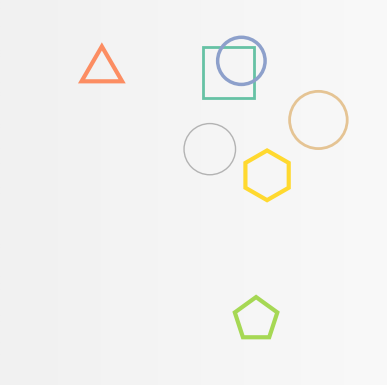[{"shape": "square", "thickness": 2, "radius": 0.33, "center": [0.59, 0.811]}, {"shape": "triangle", "thickness": 3, "radius": 0.3, "center": [0.263, 0.819]}, {"shape": "circle", "thickness": 2.5, "radius": 0.31, "center": [0.623, 0.842]}, {"shape": "pentagon", "thickness": 3, "radius": 0.29, "center": [0.661, 0.171]}, {"shape": "hexagon", "thickness": 3, "radius": 0.32, "center": [0.689, 0.545]}, {"shape": "circle", "thickness": 2, "radius": 0.37, "center": [0.822, 0.688]}, {"shape": "circle", "thickness": 1, "radius": 0.33, "center": [0.541, 0.613]}]